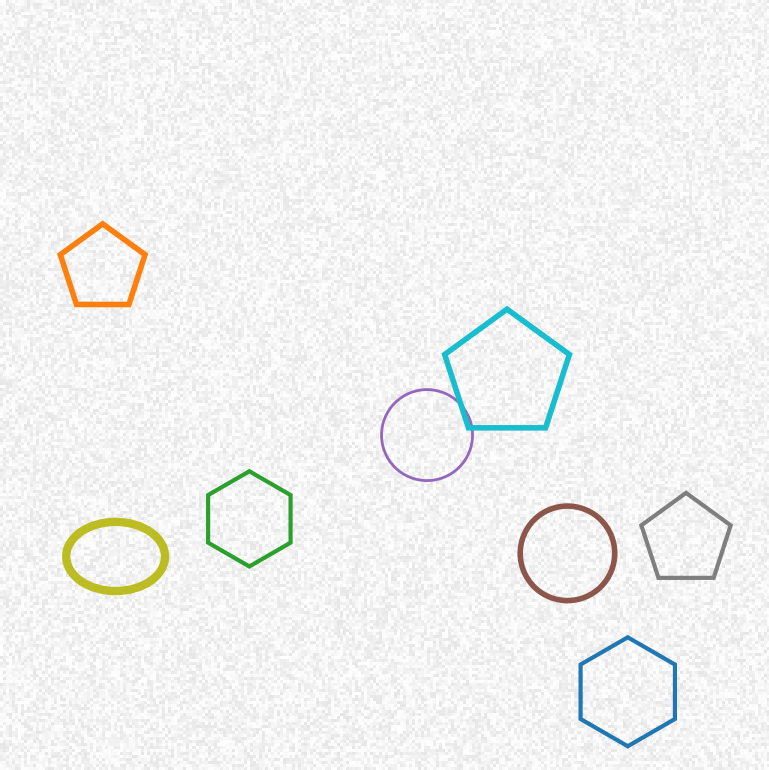[{"shape": "hexagon", "thickness": 1.5, "radius": 0.35, "center": [0.815, 0.102]}, {"shape": "pentagon", "thickness": 2, "radius": 0.29, "center": [0.133, 0.651]}, {"shape": "hexagon", "thickness": 1.5, "radius": 0.31, "center": [0.324, 0.326]}, {"shape": "circle", "thickness": 1, "radius": 0.3, "center": [0.555, 0.435]}, {"shape": "circle", "thickness": 2, "radius": 0.31, "center": [0.737, 0.281]}, {"shape": "pentagon", "thickness": 1.5, "radius": 0.3, "center": [0.891, 0.299]}, {"shape": "oval", "thickness": 3, "radius": 0.32, "center": [0.15, 0.277]}, {"shape": "pentagon", "thickness": 2, "radius": 0.43, "center": [0.658, 0.513]}]